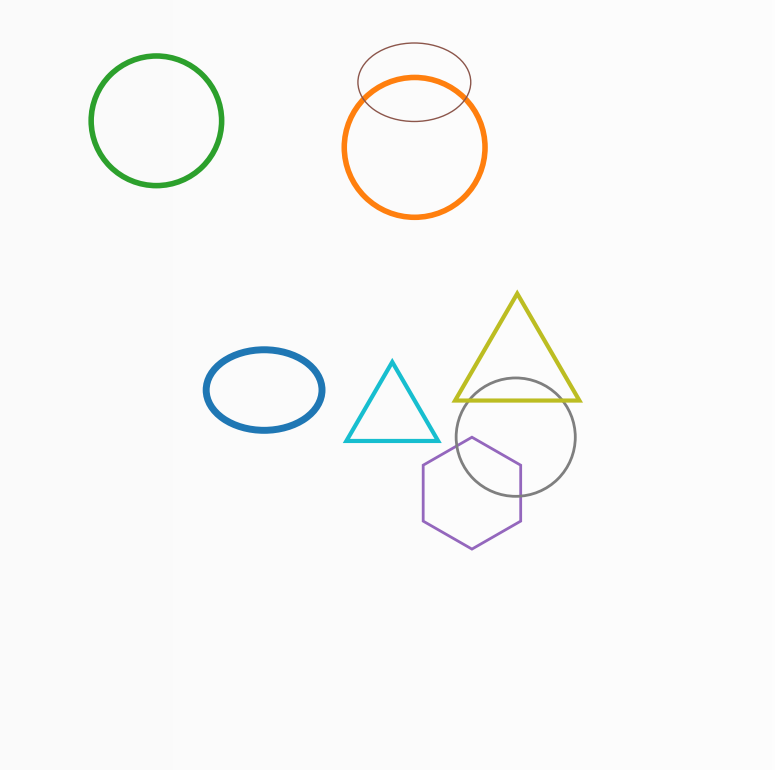[{"shape": "oval", "thickness": 2.5, "radius": 0.37, "center": [0.341, 0.493]}, {"shape": "circle", "thickness": 2, "radius": 0.45, "center": [0.535, 0.809]}, {"shape": "circle", "thickness": 2, "radius": 0.42, "center": [0.202, 0.843]}, {"shape": "hexagon", "thickness": 1, "radius": 0.36, "center": [0.609, 0.36]}, {"shape": "oval", "thickness": 0.5, "radius": 0.36, "center": [0.535, 0.893]}, {"shape": "circle", "thickness": 1, "radius": 0.38, "center": [0.665, 0.432]}, {"shape": "triangle", "thickness": 1.5, "radius": 0.46, "center": [0.667, 0.526]}, {"shape": "triangle", "thickness": 1.5, "radius": 0.34, "center": [0.506, 0.461]}]